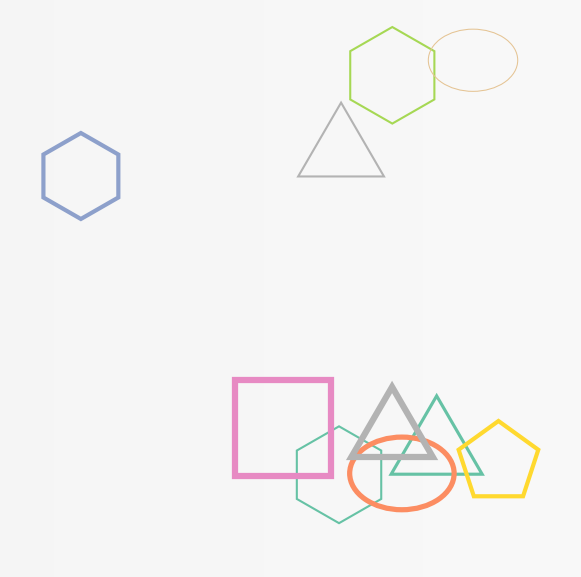[{"shape": "triangle", "thickness": 1.5, "radius": 0.45, "center": [0.751, 0.223]}, {"shape": "hexagon", "thickness": 1, "radius": 0.42, "center": [0.583, 0.177]}, {"shape": "oval", "thickness": 2.5, "radius": 0.45, "center": [0.691, 0.179]}, {"shape": "hexagon", "thickness": 2, "radius": 0.37, "center": [0.139, 0.694]}, {"shape": "square", "thickness": 3, "radius": 0.42, "center": [0.487, 0.257]}, {"shape": "hexagon", "thickness": 1, "radius": 0.42, "center": [0.675, 0.869]}, {"shape": "pentagon", "thickness": 2, "radius": 0.36, "center": [0.858, 0.198]}, {"shape": "oval", "thickness": 0.5, "radius": 0.38, "center": [0.814, 0.895]}, {"shape": "triangle", "thickness": 3, "radius": 0.4, "center": [0.675, 0.248]}, {"shape": "triangle", "thickness": 1, "radius": 0.43, "center": [0.587, 0.736]}]